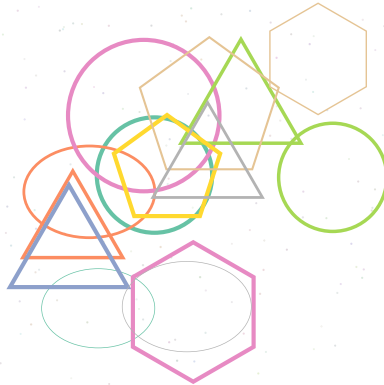[{"shape": "circle", "thickness": 3, "radius": 0.75, "center": [0.401, 0.545]}, {"shape": "oval", "thickness": 0.5, "radius": 0.73, "center": [0.255, 0.199]}, {"shape": "oval", "thickness": 2, "radius": 0.85, "center": [0.232, 0.502]}, {"shape": "triangle", "thickness": 2.5, "radius": 0.75, "center": [0.189, 0.406]}, {"shape": "triangle", "thickness": 3, "radius": 0.88, "center": [0.179, 0.343]}, {"shape": "circle", "thickness": 3, "radius": 0.98, "center": [0.373, 0.7]}, {"shape": "hexagon", "thickness": 3, "radius": 0.91, "center": [0.502, 0.19]}, {"shape": "triangle", "thickness": 2.5, "radius": 0.9, "center": [0.626, 0.718]}, {"shape": "circle", "thickness": 2.5, "radius": 0.7, "center": [0.864, 0.539]}, {"shape": "pentagon", "thickness": 3, "radius": 0.73, "center": [0.434, 0.556]}, {"shape": "pentagon", "thickness": 1.5, "radius": 0.95, "center": [0.544, 0.714]}, {"shape": "hexagon", "thickness": 1, "radius": 0.72, "center": [0.826, 0.847]}, {"shape": "triangle", "thickness": 2, "radius": 0.82, "center": [0.539, 0.569]}, {"shape": "oval", "thickness": 0.5, "radius": 0.84, "center": [0.485, 0.204]}]